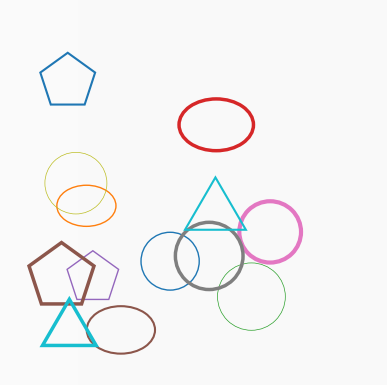[{"shape": "circle", "thickness": 1, "radius": 0.38, "center": [0.439, 0.322]}, {"shape": "pentagon", "thickness": 1.5, "radius": 0.37, "center": [0.175, 0.789]}, {"shape": "oval", "thickness": 1, "radius": 0.38, "center": [0.223, 0.465]}, {"shape": "circle", "thickness": 0.5, "radius": 0.44, "center": [0.649, 0.23]}, {"shape": "oval", "thickness": 2.5, "radius": 0.48, "center": [0.558, 0.676]}, {"shape": "pentagon", "thickness": 1, "radius": 0.35, "center": [0.24, 0.279]}, {"shape": "oval", "thickness": 1.5, "radius": 0.44, "center": [0.312, 0.143]}, {"shape": "pentagon", "thickness": 2.5, "radius": 0.44, "center": [0.159, 0.282]}, {"shape": "circle", "thickness": 3, "radius": 0.4, "center": [0.697, 0.398]}, {"shape": "circle", "thickness": 2.5, "radius": 0.44, "center": [0.54, 0.335]}, {"shape": "circle", "thickness": 0.5, "radius": 0.4, "center": [0.196, 0.524]}, {"shape": "triangle", "thickness": 1.5, "radius": 0.45, "center": [0.556, 0.449]}, {"shape": "triangle", "thickness": 2.5, "radius": 0.4, "center": [0.179, 0.143]}]